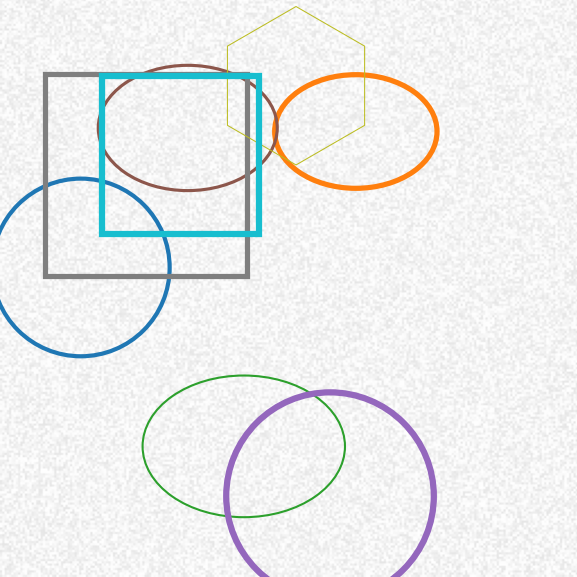[{"shape": "circle", "thickness": 2, "radius": 0.77, "center": [0.14, 0.536]}, {"shape": "oval", "thickness": 2.5, "radius": 0.7, "center": [0.616, 0.771]}, {"shape": "oval", "thickness": 1, "radius": 0.88, "center": [0.422, 0.226]}, {"shape": "circle", "thickness": 3, "radius": 0.9, "center": [0.571, 0.14]}, {"shape": "oval", "thickness": 1.5, "radius": 0.77, "center": [0.325, 0.778]}, {"shape": "square", "thickness": 2.5, "radius": 0.88, "center": [0.253, 0.697]}, {"shape": "hexagon", "thickness": 0.5, "radius": 0.69, "center": [0.513, 0.851]}, {"shape": "square", "thickness": 3, "radius": 0.68, "center": [0.312, 0.73]}]